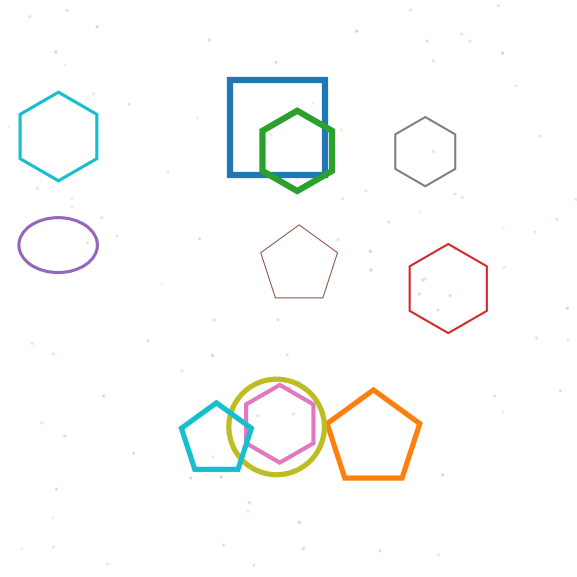[{"shape": "square", "thickness": 3, "radius": 0.41, "center": [0.481, 0.779]}, {"shape": "pentagon", "thickness": 2.5, "radius": 0.42, "center": [0.647, 0.24]}, {"shape": "hexagon", "thickness": 3, "radius": 0.35, "center": [0.515, 0.738]}, {"shape": "hexagon", "thickness": 1, "radius": 0.39, "center": [0.776, 0.499]}, {"shape": "oval", "thickness": 1.5, "radius": 0.34, "center": [0.101, 0.575]}, {"shape": "pentagon", "thickness": 0.5, "radius": 0.35, "center": [0.518, 0.54]}, {"shape": "hexagon", "thickness": 2, "radius": 0.34, "center": [0.484, 0.265]}, {"shape": "hexagon", "thickness": 1, "radius": 0.3, "center": [0.736, 0.737]}, {"shape": "circle", "thickness": 2.5, "radius": 0.41, "center": [0.479, 0.26]}, {"shape": "pentagon", "thickness": 2.5, "radius": 0.32, "center": [0.375, 0.238]}, {"shape": "hexagon", "thickness": 1.5, "radius": 0.38, "center": [0.101, 0.763]}]